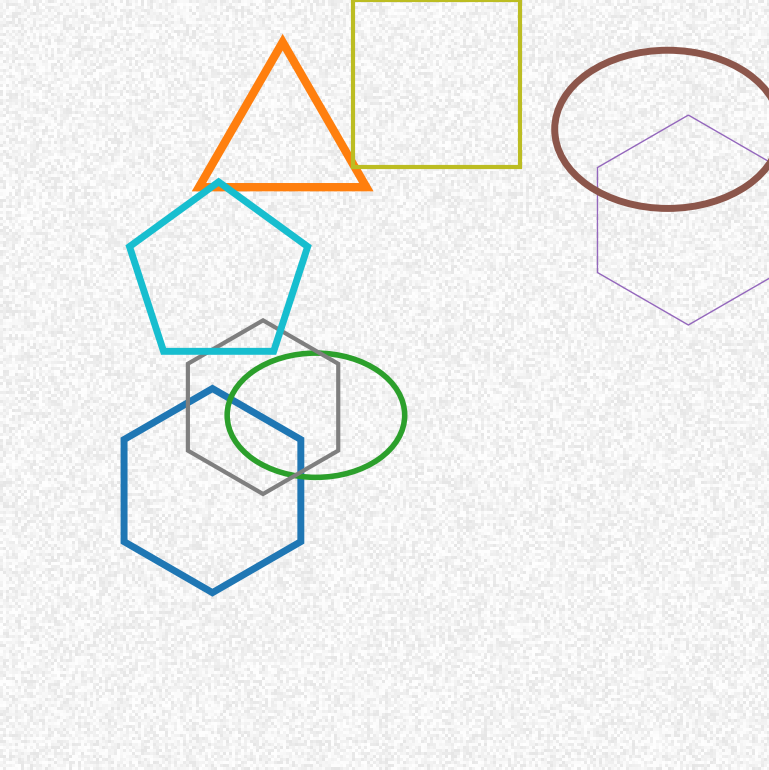[{"shape": "hexagon", "thickness": 2.5, "radius": 0.66, "center": [0.276, 0.363]}, {"shape": "triangle", "thickness": 3, "radius": 0.63, "center": [0.367, 0.82]}, {"shape": "oval", "thickness": 2, "radius": 0.58, "center": [0.41, 0.461]}, {"shape": "hexagon", "thickness": 0.5, "radius": 0.68, "center": [0.894, 0.714]}, {"shape": "oval", "thickness": 2.5, "radius": 0.73, "center": [0.867, 0.832]}, {"shape": "hexagon", "thickness": 1.5, "radius": 0.56, "center": [0.342, 0.471]}, {"shape": "square", "thickness": 1.5, "radius": 0.54, "center": [0.566, 0.891]}, {"shape": "pentagon", "thickness": 2.5, "radius": 0.61, "center": [0.284, 0.642]}]